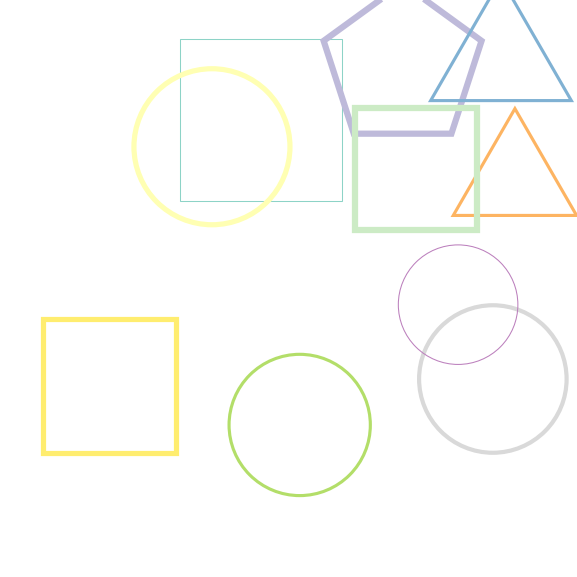[{"shape": "square", "thickness": 0.5, "radius": 0.7, "center": [0.452, 0.792]}, {"shape": "circle", "thickness": 2.5, "radius": 0.68, "center": [0.367, 0.745]}, {"shape": "pentagon", "thickness": 3, "radius": 0.72, "center": [0.697, 0.884]}, {"shape": "triangle", "thickness": 1.5, "radius": 0.7, "center": [0.868, 0.895]}, {"shape": "triangle", "thickness": 1.5, "radius": 0.62, "center": [0.892, 0.688]}, {"shape": "circle", "thickness": 1.5, "radius": 0.61, "center": [0.519, 0.263]}, {"shape": "circle", "thickness": 2, "radius": 0.64, "center": [0.853, 0.343]}, {"shape": "circle", "thickness": 0.5, "radius": 0.52, "center": [0.793, 0.472]}, {"shape": "square", "thickness": 3, "radius": 0.53, "center": [0.721, 0.706]}, {"shape": "square", "thickness": 2.5, "radius": 0.58, "center": [0.19, 0.33]}]